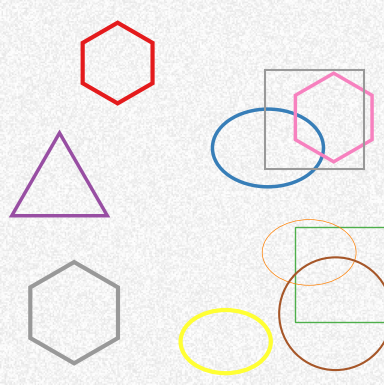[{"shape": "hexagon", "thickness": 3, "radius": 0.52, "center": [0.305, 0.836]}, {"shape": "oval", "thickness": 2.5, "radius": 0.72, "center": [0.696, 0.616]}, {"shape": "square", "thickness": 1, "radius": 0.62, "center": [0.89, 0.288]}, {"shape": "triangle", "thickness": 2.5, "radius": 0.72, "center": [0.155, 0.511]}, {"shape": "oval", "thickness": 0.5, "radius": 0.61, "center": [0.803, 0.344]}, {"shape": "oval", "thickness": 3, "radius": 0.59, "center": [0.586, 0.113]}, {"shape": "circle", "thickness": 1.5, "radius": 0.73, "center": [0.872, 0.185]}, {"shape": "hexagon", "thickness": 2.5, "radius": 0.58, "center": [0.867, 0.695]}, {"shape": "square", "thickness": 1.5, "radius": 0.65, "center": [0.817, 0.689]}, {"shape": "hexagon", "thickness": 3, "radius": 0.66, "center": [0.193, 0.188]}]